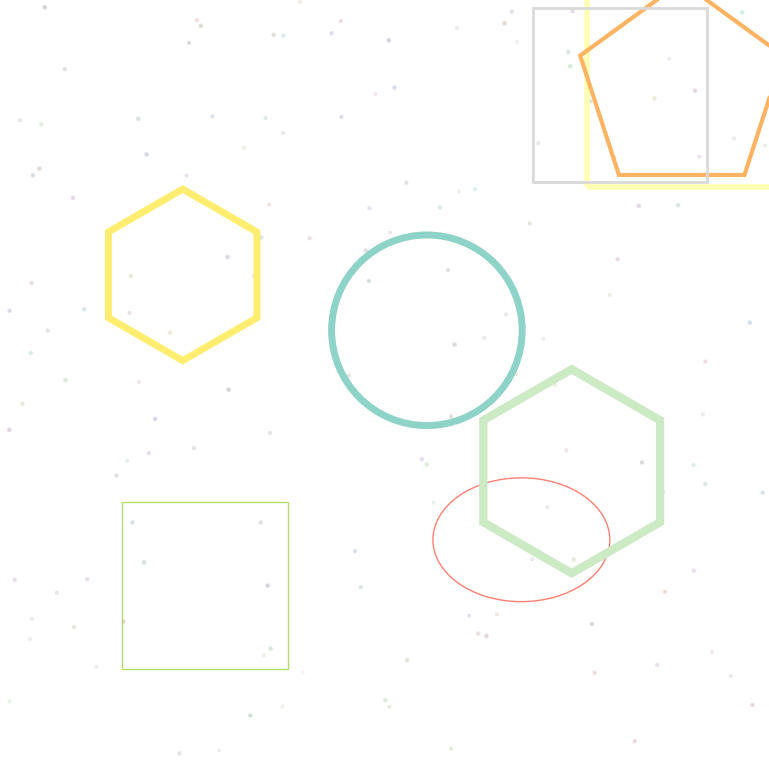[{"shape": "circle", "thickness": 2.5, "radius": 0.62, "center": [0.554, 0.571]}, {"shape": "square", "thickness": 2, "radius": 0.62, "center": [0.885, 0.88]}, {"shape": "oval", "thickness": 0.5, "radius": 0.57, "center": [0.677, 0.299]}, {"shape": "pentagon", "thickness": 1.5, "radius": 0.69, "center": [0.885, 0.885]}, {"shape": "square", "thickness": 0.5, "radius": 0.54, "center": [0.266, 0.24]}, {"shape": "square", "thickness": 1, "radius": 0.57, "center": [0.805, 0.877]}, {"shape": "hexagon", "thickness": 3, "radius": 0.66, "center": [0.742, 0.388]}, {"shape": "hexagon", "thickness": 2.5, "radius": 0.56, "center": [0.237, 0.643]}]